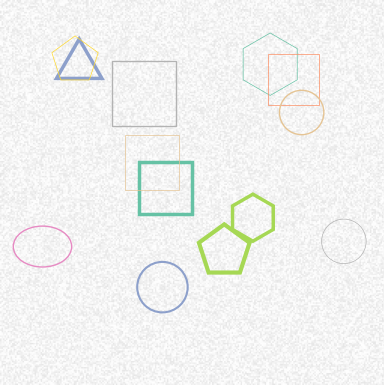[{"shape": "square", "thickness": 2.5, "radius": 0.34, "center": [0.43, 0.512]}, {"shape": "hexagon", "thickness": 0.5, "radius": 0.41, "center": [0.702, 0.833]}, {"shape": "square", "thickness": 0.5, "radius": 0.33, "center": [0.763, 0.794]}, {"shape": "circle", "thickness": 1.5, "radius": 0.33, "center": [0.422, 0.254]}, {"shape": "triangle", "thickness": 2.5, "radius": 0.34, "center": [0.206, 0.83]}, {"shape": "oval", "thickness": 1, "radius": 0.38, "center": [0.11, 0.36]}, {"shape": "pentagon", "thickness": 3, "radius": 0.35, "center": [0.582, 0.348]}, {"shape": "hexagon", "thickness": 2.5, "radius": 0.31, "center": [0.657, 0.435]}, {"shape": "pentagon", "thickness": 0.5, "radius": 0.32, "center": [0.195, 0.843]}, {"shape": "circle", "thickness": 1, "radius": 0.29, "center": [0.784, 0.708]}, {"shape": "square", "thickness": 0.5, "radius": 0.35, "center": [0.395, 0.578]}, {"shape": "circle", "thickness": 0.5, "radius": 0.29, "center": [0.893, 0.373]}, {"shape": "square", "thickness": 1, "radius": 0.42, "center": [0.374, 0.757]}]